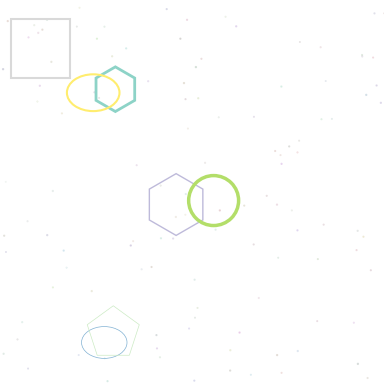[{"shape": "hexagon", "thickness": 2, "radius": 0.29, "center": [0.3, 0.768]}, {"shape": "hexagon", "thickness": 1, "radius": 0.4, "center": [0.457, 0.469]}, {"shape": "oval", "thickness": 0.5, "radius": 0.3, "center": [0.271, 0.11]}, {"shape": "circle", "thickness": 2.5, "radius": 0.32, "center": [0.555, 0.479]}, {"shape": "square", "thickness": 1.5, "radius": 0.39, "center": [0.106, 0.873]}, {"shape": "pentagon", "thickness": 0.5, "radius": 0.36, "center": [0.294, 0.135]}, {"shape": "oval", "thickness": 1.5, "radius": 0.34, "center": [0.242, 0.759]}]